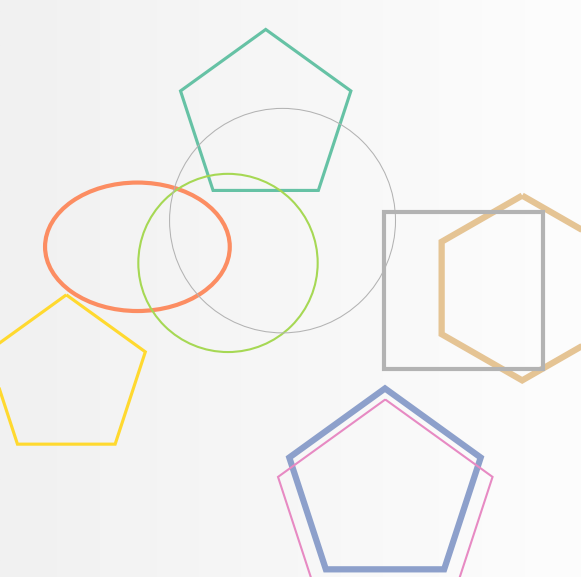[{"shape": "pentagon", "thickness": 1.5, "radius": 0.77, "center": [0.457, 0.794]}, {"shape": "oval", "thickness": 2, "radius": 0.79, "center": [0.236, 0.572]}, {"shape": "pentagon", "thickness": 3, "radius": 0.87, "center": [0.662, 0.153]}, {"shape": "pentagon", "thickness": 1, "radius": 0.97, "center": [0.663, 0.113]}, {"shape": "circle", "thickness": 1, "radius": 0.77, "center": [0.392, 0.544]}, {"shape": "pentagon", "thickness": 1.5, "radius": 0.71, "center": [0.114, 0.346]}, {"shape": "hexagon", "thickness": 3, "radius": 0.8, "center": [0.898, 0.5]}, {"shape": "circle", "thickness": 0.5, "radius": 0.97, "center": [0.486, 0.617]}, {"shape": "square", "thickness": 2, "radius": 0.68, "center": [0.798, 0.496]}]